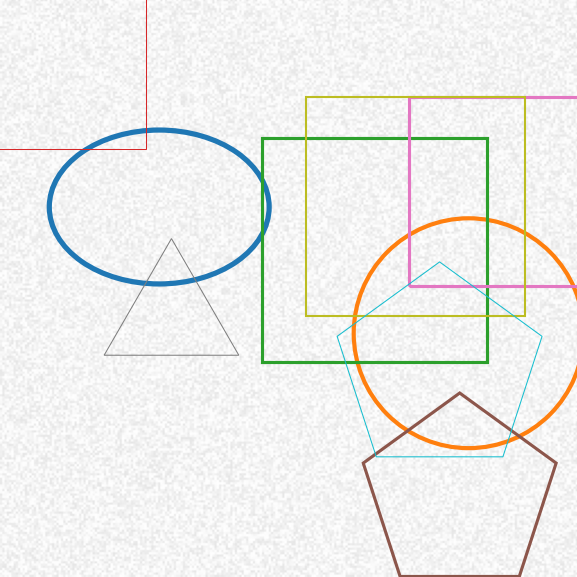[{"shape": "oval", "thickness": 2.5, "radius": 0.95, "center": [0.276, 0.641]}, {"shape": "circle", "thickness": 2, "radius": 1.0, "center": [0.811, 0.422]}, {"shape": "square", "thickness": 1.5, "radius": 0.97, "center": [0.649, 0.566]}, {"shape": "square", "thickness": 0.5, "radius": 0.75, "center": [0.103, 0.891]}, {"shape": "pentagon", "thickness": 1.5, "radius": 0.88, "center": [0.796, 0.143]}, {"shape": "square", "thickness": 1.5, "radius": 0.82, "center": [0.872, 0.667]}, {"shape": "triangle", "thickness": 0.5, "radius": 0.67, "center": [0.297, 0.451]}, {"shape": "square", "thickness": 1, "radius": 0.95, "center": [0.72, 0.642]}, {"shape": "pentagon", "thickness": 0.5, "radius": 0.93, "center": [0.761, 0.359]}]